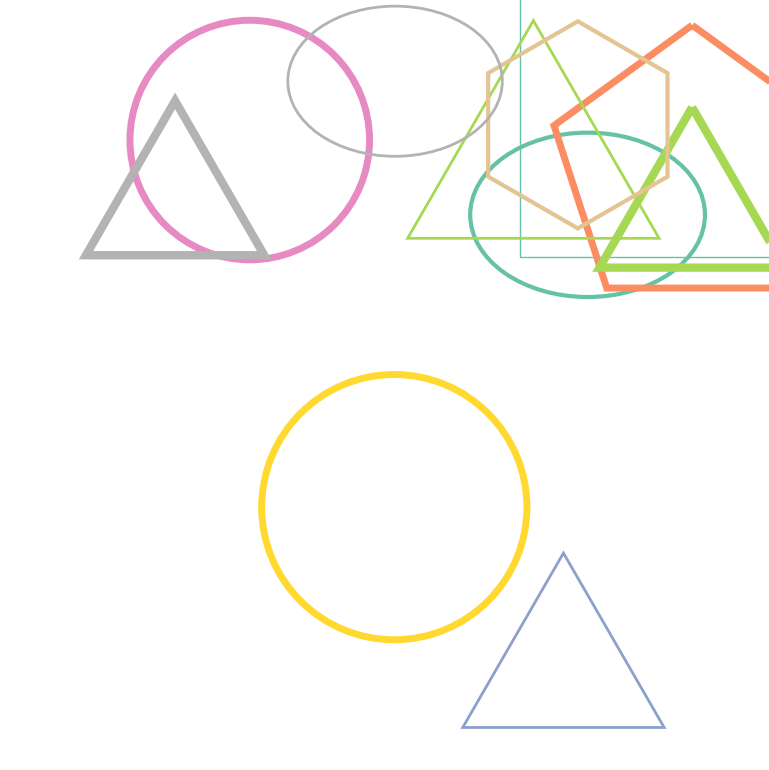[{"shape": "oval", "thickness": 1.5, "radius": 0.76, "center": [0.763, 0.721]}, {"shape": "square", "thickness": 0.5, "radius": 0.85, "center": [0.845, 0.836]}, {"shape": "pentagon", "thickness": 2.5, "radius": 0.94, "center": [0.899, 0.779]}, {"shape": "triangle", "thickness": 1, "radius": 0.76, "center": [0.732, 0.131]}, {"shape": "circle", "thickness": 2.5, "radius": 0.78, "center": [0.324, 0.818]}, {"shape": "triangle", "thickness": 1, "radius": 0.94, "center": [0.693, 0.785]}, {"shape": "triangle", "thickness": 3, "radius": 0.69, "center": [0.899, 0.722]}, {"shape": "circle", "thickness": 2.5, "radius": 0.86, "center": [0.512, 0.341]}, {"shape": "hexagon", "thickness": 1.5, "radius": 0.67, "center": [0.75, 0.838]}, {"shape": "oval", "thickness": 1, "radius": 0.7, "center": [0.513, 0.895]}, {"shape": "triangle", "thickness": 3, "radius": 0.67, "center": [0.227, 0.735]}]